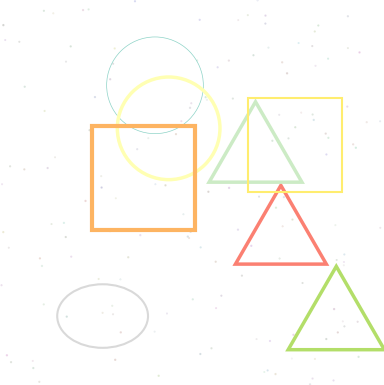[{"shape": "circle", "thickness": 0.5, "radius": 0.63, "center": [0.403, 0.778]}, {"shape": "circle", "thickness": 2.5, "radius": 0.67, "center": [0.438, 0.667]}, {"shape": "triangle", "thickness": 2.5, "radius": 0.68, "center": [0.73, 0.382]}, {"shape": "square", "thickness": 3, "radius": 0.67, "center": [0.372, 0.538]}, {"shape": "triangle", "thickness": 2.5, "radius": 0.72, "center": [0.873, 0.164]}, {"shape": "oval", "thickness": 1.5, "radius": 0.59, "center": [0.267, 0.179]}, {"shape": "triangle", "thickness": 2.5, "radius": 0.7, "center": [0.664, 0.596]}, {"shape": "square", "thickness": 1.5, "radius": 0.61, "center": [0.766, 0.623]}]